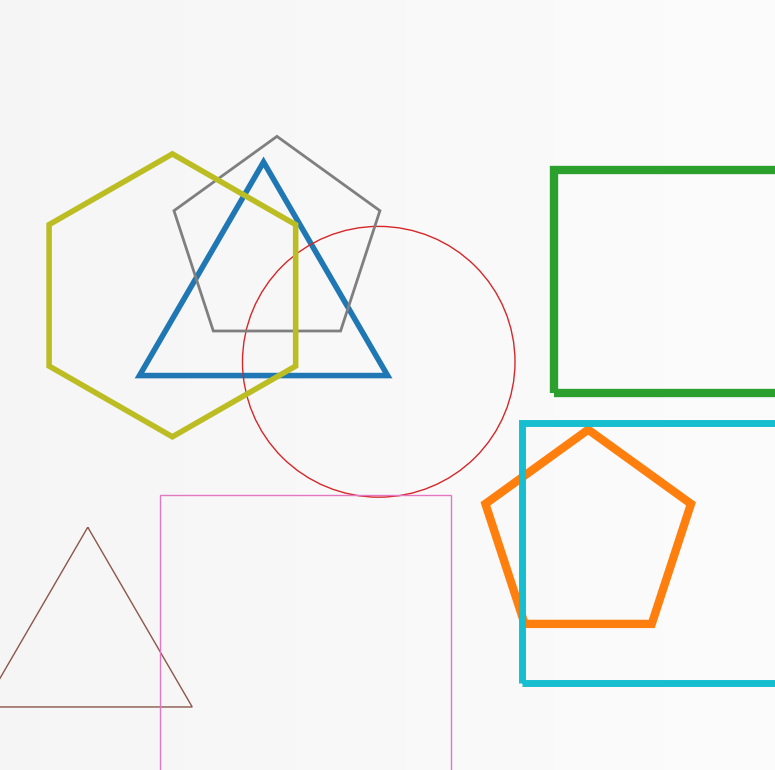[{"shape": "triangle", "thickness": 2, "radius": 0.92, "center": [0.34, 0.605]}, {"shape": "pentagon", "thickness": 3, "radius": 0.7, "center": [0.759, 0.303]}, {"shape": "square", "thickness": 3, "radius": 0.72, "center": [0.86, 0.634]}, {"shape": "circle", "thickness": 0.5, "radius": 0.88, "center": [0.489, 0.53]}, {"shape": "triangle", "thickness": 0.5, "radius": 0.78, "center": [0.113, 0.16]}, {"shape": "square", "thickness": 0.5, "radius": 0.94, "center": [0.394, 0.169]}, {"shape": "pentagon", "thickness": 1, "radius": 0.7, "center": [0.357, 0.683]}, {"shape": "hexagon", "thickness": 2, "radius": 0.92, "center": [0.222, 0.616]}, {"shape": "square", "thickness": 2.5, "radius": 0.85, "center": [0.843, 0.281]}]